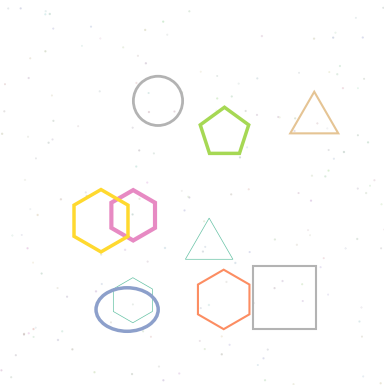[{"shape": "hexagon", "thickness": 0.5, "radius": 0.29, "center": [0.345, 0.22]}, {"shape": "triangle", "thickness": 0.5, "radius": 0.36, "center": [0.543, 0.362]}, {"shape": "hexagon", "thickness": 1.5, "radius": 0.39, "center": [0.581, 0.222]}, {"shape": "oval", "thickness": 2.5, "radius": 0.4, "center": [0.33, 0.196]}, {"shape": "hexagon", "thickness": 3, "radius": 0.33, "center": [0.346, 0.441]}, {"shape": "pentagon", "thickness": 2.5, "radius": 0.33, "center": [0.583, 0.655]}, {"shape": "hexagon", "thickness": 2.5, "radius": 0.4, "center": [0.262, 0.427]}, {"shape": "triangle", "thickness": 1.5, "radius": 0.36, "center": [0.816, 0.69]}, {"shape": "square", "thickness": 1.5, "radius": 0.41, "center": [0.738, 0.227]}, {"shape": "circle", "thickness": 2, "radius": 0.32, "center": [0.41, 0.738]}]